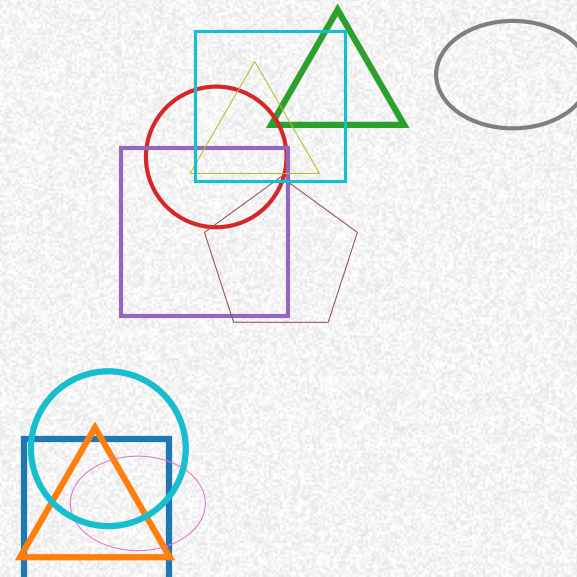[{"shape": "square", "thickness": 3, "radius": 0.62, "center": [0.167, 0.114]}, {"shape": "triangle", "thickness": 3, "radius": 0.75, "center": [0.164, 0.109]}, {"shape": "triangle", "thickness": 3, "radius": 0.66, "center": [0.585, 0.849]}, {"shape": "circle", "thickness": 2, "radius": 0.61, "center": [0.374, 0.727]}, {"shape": "square", "thickness": 2, "radius": 0.73, "center": [0.354, 0.598]}, {"shape": "pentagon", "thickness": 0.5, "radius": 0.7, "center": [0.486, 0.554]}, {"shape": "oval", "thickness": 0.5, "radius": 0.58, "center": [0.239, 0.127]}, {"shape": "oval", "thickness": 2, "radius": 0.66, "center": [0.888, 0.87]}, {"shape": "triangle", "thickness": 0.5, "radius": 0.65, "center": [0.441, 0.763]}, {"shape": "square", "thickness": 1.5, "radius": 0.65, "center": [0.467, 0.815]}, {"shape": "circle", "thickness": 3, "radius": 0.67, "center": [0.188, 0.222]}]